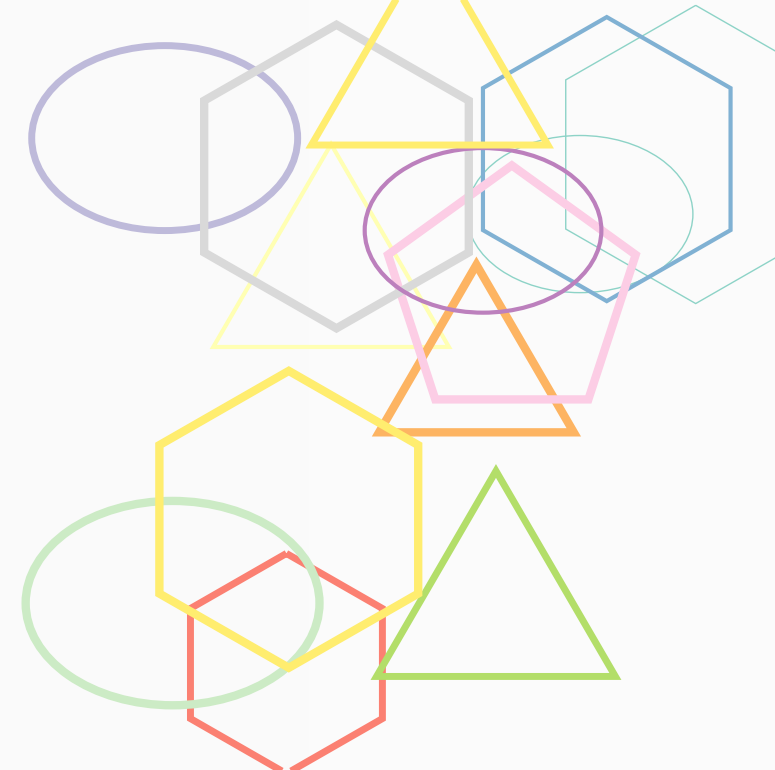[{"shape": "oval", "thickness": 0.5, "radius": 0.73, "center": [0.748, 0.722]}, {"shape": "hexagon", "thickness": 0.5, "radius": 0.97, "center": [0.898, 0.799]}, {"shape": "triangle", "thickness": 1.5, "radius": 0.88, "center": [0.427, 0.637]}, {"shape": "oval", "thickness": 2.5, "radius": 0.86, "center": [0.212, 0.821]}, {"shape": "hexagon", "thickness": 2.5, "radius": 0.71, "center": [0.37, 0.138]}, {"shape": "hexagon", "thickness": 1.5, "radius": 0.92, "center": [0.783, 0.793]}, {"shape": "triangle", "thickness": 3, "radius": 0.73, "center": [0.615, 0.511]}, {"shape": "triangle", "thickness": 2.5, "radius": 0.89, "center": [0.64, 0.21]}, {"shape": "pentagon", "thickness": 3, "radius": 0.84, "center": [0.66, 0.617]}, {"shape": "hexagon", "thickness": 3, "radius": 0.99, "center": [0.434, 0.771]}, {"shape": "oval", "thickness": 1.5, "radius": 0.76, "center": [0.623, 0.701]}, {"shape": "oval", "thickness": 3, "radius": 0.95, "center": [0.223, 0.217]}, {"shape": "triangle", "thickness": 2.5, "radius": 0.88, "center": [0.554, 0.9]}, {"shape": "hexagon", "thickness": 3, "radius": 0.96, "center": [0.373, 0.326]}]